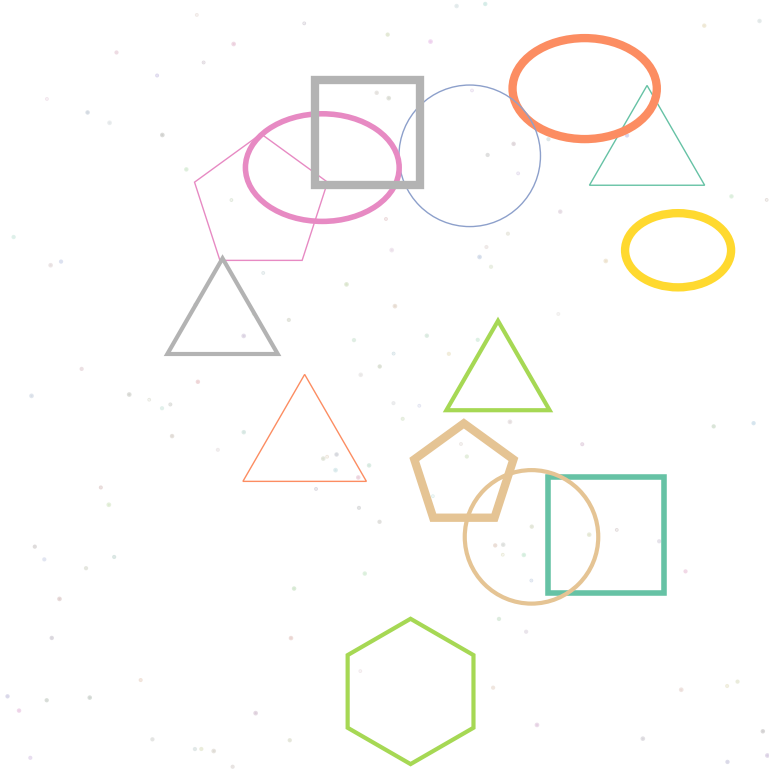[{"shape": "square", "thickness": 2, "radius": 0.38, "center": [0.787, 0.305]}, {"shape": "triangle", "thickness": 0.5, "radius": 0.43, "center": [0.84, 0.803]}, {"shape": "triangle", "thickness": 0.5, "radius": 0.46, "center": [0.396, 0.421]}, {"shape": "oval", "thickness": 3, "radius": 0.47, "center": [0.759, 0.885]}, {"shape": "circle", "thickness": 0.5, "radius": 0.46, "center": [0.61, 0.798]}, {"shape": "oval", "thickness": 2, "radius": 0.5, "center": [0.419, 0.782]}, {"shape": "pentagon", "thickness": 0.5, "radius": 0.45, "center": [0.339, 0.735]}, {"shape": "hexagon", "thickness": 1.5, "radius": 0.47, "center": [0.533, 0.102]}, {"shape": "triangle", "thickness": 1.5, "radius": 0.39, "center": [0.647, 0.506]}, {"shape": "oval", "thickness": 3, "radius": 0.34, "center": [0.881, 0.675]}, {"shape": "circle", "thickness": 1.5, "radius": 0.43, "center": [0.69, 0.303]}, {"shape": "pentagon", "thickness": 3, "radius": 0.34, "center": [0.602, 0.382]}, {"shape": "triangle", "thickness": 1.5, "radius": 0.41, "center": [0.289, 0.582]}, {"shape": "square", "thickness": 3, "radius": 0.34, "center": [0.477, 0.828]}]